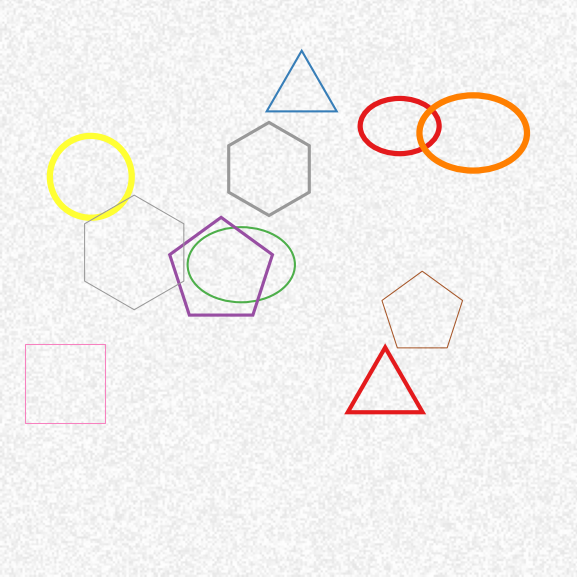[{"shape": "oval", "thickness": 2.5, "radius": 0.34, "center": [0.692, 0.781]}, {"shape": "triangle", "thickness": 2, "radius": 0.37, "center": [0.667, 0.323]}, {"shape": "triangle", "thickness": 1, "radius": 0.35, "center": [0.522, 0.841]}, {"shape": "oval", "thickness": 1, "radius": 0.46, "center": [0.418, 0.541]}, {"shape": "pentagon", "thickness": 1.5, "radius": 0.47, "center": [0.383, 0.529]}, {"shape": "oval", "thickness": 3, "radius": 0.47, "center": [0.819, 0.769]}, {"shape": "circle", "thickness": 3, "radius": 0.35, "center": [0.157, 0.693]}, {"shape": "pentagon", "thickness": 0.5, "radius": 0.37, "center": [0.731, 0.456]}, {"shape": "square", "thickness": 0.5, "radius": 0.35, "center": [0.113, 0.335]}, {"shape": "hexagon", "thickness": 1.5, "radius": 0.4, "center": [0.466, 0.707]}, {"shape": "hexagon", "thickness": 0.5, "radius": 0.5, "center": [0.232, 0.562]}]